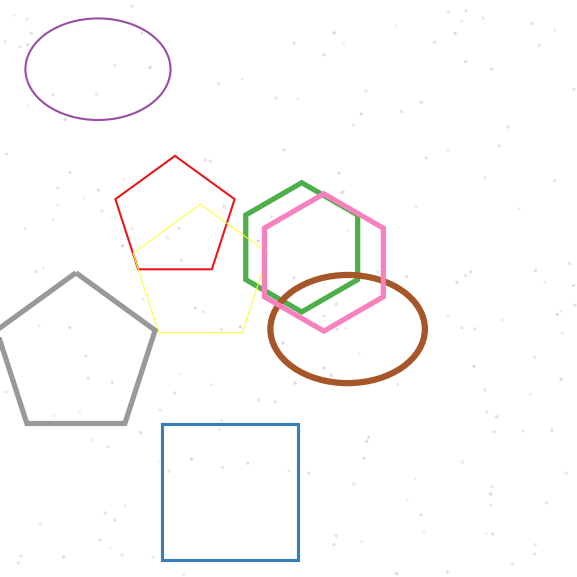[{"shape": "pentagon", "thickness": 1, "radius": 0.54, "center": [0.303, 0.621]}, {"shape": "square", "thickness": 1.5, "radius": 0.59, "center": [0.398, 0.148]}, {"shape": "hexagon", "thickness": 2.5, "radius": 0.56, "center": [0.522, 0.571]}, {"shape": "oval", "thickness": 1, "radius": 0.63, "center": [0.17, 0.879]}, {"shape": "pentagon", "thickness": 0.5, "radius": 0.62, "center": [0.347, 0.523]}, {"shape": "oval", "thickness": 3, "radius": 0.67, "center": [0.602, 0.429]}, {"shape": "hexagon", "thickness": 2.5, "radius": 0.59, "center": [0.561, 0.545]}, {"shape": "pentagon", "thickness": 2.5, "radius": 0.72, "center": [0.131, 0.383]}]